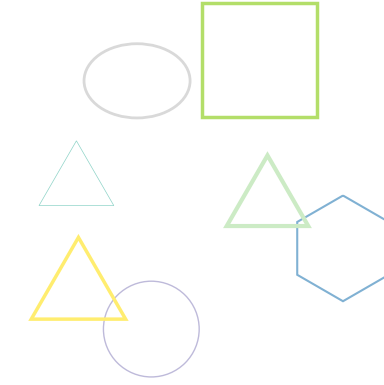[{"shape": "triangle", "thickness": 0.5, "radius": 0.56, "center": [0.198, 0.522]}, {"shape": "circle", "thickness": 1, "radius": 0.62, "center": [0.393, 0.145]}, {"shape": "hexagon", "thickness": 1.5, "radius": 0.69, "center": [0.891, 0.355]}, {"shape": "square", "thickness": 2.5, "radius": 0.74, "center": [0.674, 0.845]}, {"shape": "oval", "thickness": 2, "radius": 0.69, "center": [0.356, 0.79]}, {"shape": "triangle", "thickness": 3, "radius": 0.61, "center": [0.695, 0.474]}, {"shape": "triangle", "thickness": 2.5, "radius": 0.71, "center": [0.204, 0.242]}]